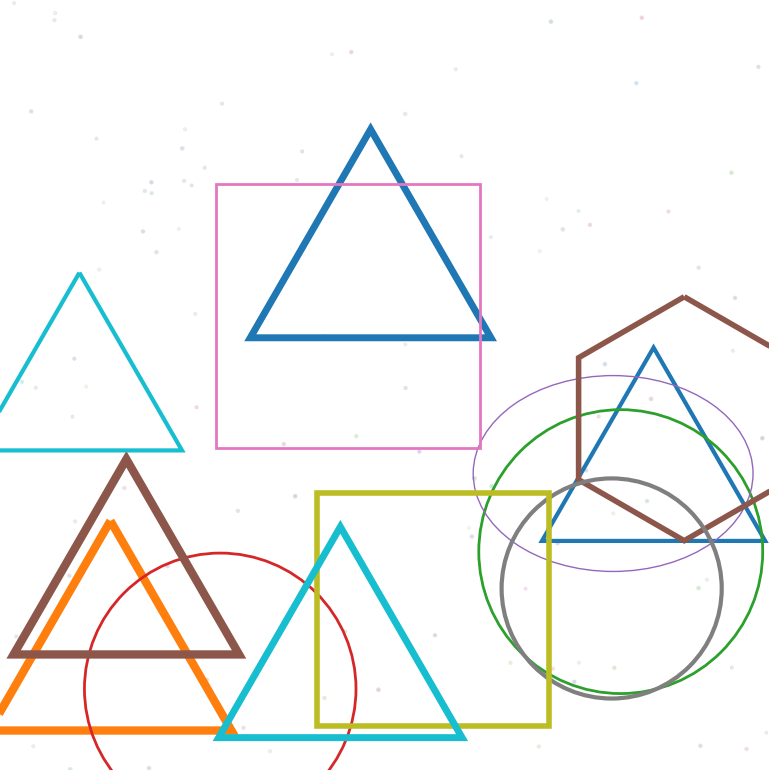[{"shape": "triangle", "thickness": 2.5, "radius": 0.9, "center": [0.481, 0.652]}, {"shape": "triangle", "thickness": 1.5, "radius": 0.84, "center": [0.849, 0.381]}, {"shape": "triangle", "thickness": 3, "radius": 0.91, "center": [0.143, 0.142]}, {"shape": "circle", "thickness": 1, "radius": 0.92, "center": [0.806, 0.284]}, {"shape": "circle", "thickness": 1, "radius": 0.88, "center": [0.286, 0.105]}, {"shape": "oval", "thickness": 0.5, "radius": 0.91, "center": [0.796, 0.385]}, {"shape": "hexagon", "thickness": 2, "radius": 0.79, "center": [0.889, 0.456]}, {"shape": "triangle", "thickness": 3, "radius": 0.85, "center": [0.164, 0.235]}, {"shape": "square", "thickness": 1, "radius": 0.86, "center": [0.452, 0.59]}, {"shape": "circle", "thickness": 1.5, "radius": 0.71, "center": [0.794, 0.236]}, {"shape": "square", "thickness": 2, "radius": 0.75, "center": [0.563, 0.208]}, {"shape": "triangle", "thickness": 2.5, "radius": 0.91, "center": [0.442, 0.133]}, {"shape": "triangle", "thickness": 1.5, "radius": 0.77, "center": [0.103, 0.492]}]